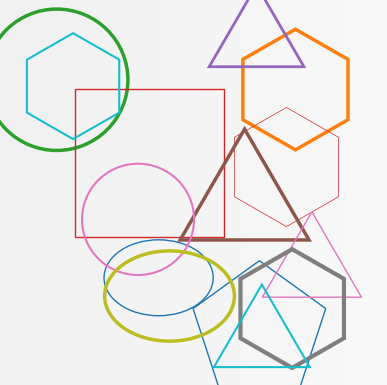[{"shape": "oval", "thickness": 1, "radius": 0.7, "center": [0.409, 0.279]}, {"shape": "pentagon", "thickness": 1, "radius": 0.9, "center": [0.669, 0.143]}, {"shape": "hexagon", "thickness": 2.5, "radius": 0.78, "center": [0.762, 0.767]}, {"shape": "circle", "thickness": 2.5, "radius": 0.92, "center": [0.146, 0.793]}, {"shape": "square", "thickness": 1, "radius": 0.96, "center": [0.385, 0.576]}, {"shape": "hexagon", "thickness": 0.5, "radius": 0.77, "center": [0.739, 0.566]}, {"shape": "triangle", "thickness": 2, "radius": 0.71, "center": [0.662, 0.897]}, {"shape": "triangle", "thickness": 2.5, "radius": 0.96, "center": [0.631, 0.473]}, {"shape": "triangle", "thickness": 1, "radius": 0.74, "center": [0.805, 0.302]}, {"shape": "circle", "thickness": 1.5, "radius": 0.72, "center": [0.356, 0.43]}, {"shape": "hexagon", "thickness": 3, "radius": 0.77, "center": [0.754, 0.199]}, {"shape": "oval", "thickness": 2.5, "radius": 0.84, "center": [0.437, 0.231]}, {"shape": "triangle", "thickness": 1.5, "radius": 0.71, "center": [0.676, 0.118]}, {"shape": "hexagon", "thickness": 1.5, "radius": 0.69, "center": [0.189, 0.776]}]